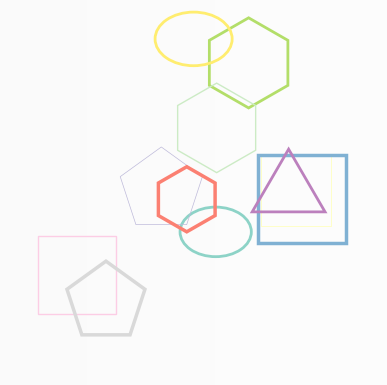[{"shape": "oval", "thickness": 2, "radius": 0.46, "center": [0.557, 0.398]}, {"shape": "square", "thickness": 0.5, "radius": 0.45, "center": [0.765, 0.504]}, {"shape": "pentagon", "thickness": 0.5, "radius": 0.56, "center": [0.416, 0.507]}, {"shape": "hexagon", "thickness": 2.5, "radius": 0.42, "center": [0.482, 0.482]}, {"shape": "square", "thickness": 2.5, "radius": 0.57, "center": [0.779, 0.482]}, {"shape": "hexagon", "thickness": 2, "radius": 0.59, "center": [0.642, 0.837]}, {"shape": "square", "thickness": 1, "radius": 0.51, "center": [0.198, 0.286]}, {"shape": "pentagon", "thickness": 2.5, "radius": 0.53, "center": [0.273, 0.216]}, {"shape": "triangle", "thickness": 2, "radius": 0.54, "center": [0.745, 0.504]}, {"shape": "hexagon", "thickness": 1, "radius": 0.58, "center": [0.559, 0.668]}, {"shape": "oval", "thickness": 2, "radius": 0.5, "center": [0.5, 0.899]}]